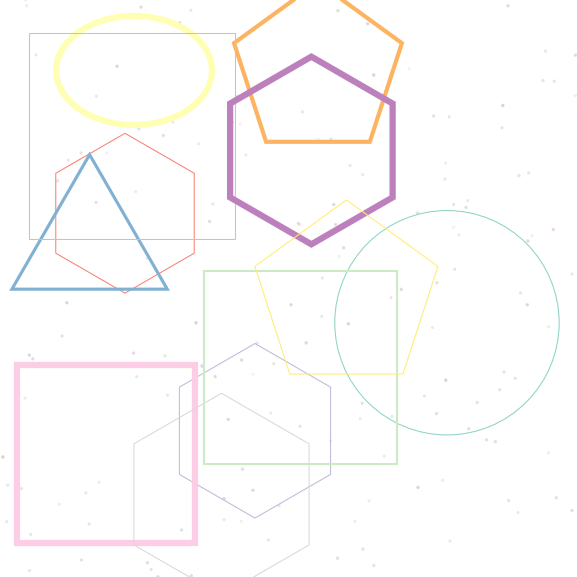[{"shape": "circle", "thickness": 0.5, "radius": 0.97, "center": [0.774, 0.44]}, {"shape": "oval", "thickness": 3, "radius": 0.67, "center": [0.232, 0.877]}, {"shape": "hexagon", "thickness": 0.5, "radius": 0.76, "center": [0.442, 0.253]}, {"shape": "hexagon", "thickness": 0.5, "radius": 0.69, "center": [0.216, 0.63]}, {"shape": "triangle", "thickness": 1.5, "radius": 0.78, "center": [0.155, 0.576]}, {"shape": "pentagon", "thickness": 2, "radius": 0.76, "center": [0.551, 0.877]}, {"shape": "square", "thickness": 0.5, "radius": 0.89, "center": [0.228, 0.763]}, {"shape": "square", "thickness": 3, "radius": 0.77, "center": [0.183, 0.212]}, {"shape": "hexagon", "thickness": 0.5, "radius": 0.88, "center": [0.384, 0.143]}, {"shape": "hexagon", "thickness": 3, "radius": 0.81, "center": [0.539, 0.739]}, {"shape": "square", "thickness": 1, "radius": 0.83, "center": [0.52, 0.363]}, {"shape": "pentagon", "thickness": 0.5, "radius": 0.83, "center": [0.6, 0.486]}]